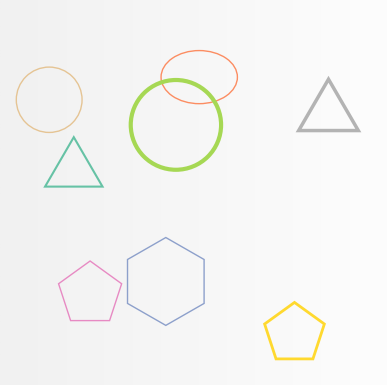[{"shape": "triangle", "thickness": 1.5, "radius": 0.43, "center": [0.19, 0.558]}, {"shape": "oval", "thickness": 1, "radius": 0.49, "center": [0.514, 0.8]}, {"shape": "hexagon", "thickness": 1, "radius": 0.57, "center": [0.428, 0.269]}, {"shape": "pentagon", "thickness": 1, "radius": 0.43, "center": [0.233, 0.237]}, {"shape": "circle", "thickness": 3, "radius": 0.58, "center": [0.454, 0.676]}, {"shape": "pentagon", "thickness": 2, "radius": 0.41, "center": [0.76, 0.133]}, {"shape": "circle", "thickness": 1, "radius": 0.42, "center": [0.127, 0.741]}, {"shape": "triangle", "thickness": 2.5, "radius": 0.44, "center": [0.848, 0.705]}]